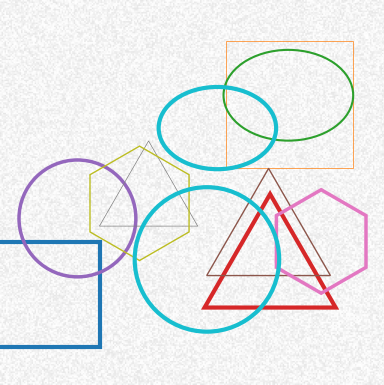[{"shape": "square", "thickness": 3, "radius": 0.68, "center": [0.121, 0.235]}, {"shape": "square", "thickness": 0.5, "radius": 0.82, "center": [0.752, 0.729]}, {"shape": "oval", "thickness": 1.5, "radius": 0.84, "center": [0.749, 0.753]}, {"shape": "triangle", "thickness": 3, "radius": 0.98, "center": [0.702, 0.299]}, {"shape": "circle", "thickness": 2.5, "radius": 0.76, "center": [0.201, 0.433]}, {"shape": "triangle", "thickness": 1, "radius": 0.93, "center": [0.698, 0.377]}, {"shape": "hexagon", "thickness": 2.5, "radius": 0.67, "center": [0.834, 0.373]}, {"shape": "triangle", "thickness": 0.5, "radius": 0.74, "center": [0.386, 0.486]}, {"shape": "hexagon", "thickness": 1, "radius": 0.74, "center": [0.362, 0.472]}, {"shape": "circle", "thickness": 3, "radius": 0.94, "center": [0.537, 0.326]}, {"shape": "oval", "thickness": 3, "radius": 0.76, "center": [0.565, 0.667]}]